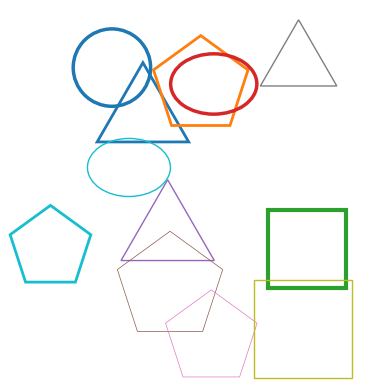[{"shape": "circle", "thickness": 2.5, "radius": 0.5, "center": [0.291, 0.824]}, {"shape": "triangle", "thickness": 2, "radius": 0.69, "center": [0.371, 0.7]}, {"shape": "pentagon", "thickness": 2, "radius": 0.65, "center": [0.521, 0.778]}, {"shape": "square", "thickness": 3, "radius": 0.5, "center": [0.797, 0.354]}, {"shape": "oval", "thickness": 2.5, "radius": 0.56, "center": [0.555, 0.782]}, {"shape": "triangle", "thickness": 1, "radius": 0.7, "center": [0.435, 0.393]}, {"shape": "pentagon", "thickness": 0.5, "radius": 0.72, "center": [0.442, 0.255]}, {"shape": "pentagon", "thickness": 0.5, "radius": 0.62, "center": [0.549, 0.122]}, {"shape": "triangle", "thickness": 1, "radius": 0.57, "center": [0.776, 0.834]}, {"shape": "square", "thickness": 1, "radius": 0.64, "center": [0.787, 0.145]}, {"shape": "pentagon", "thickness": 2, "radius": 0.55, "center": [0.131, 0.356]}, {"shape": "oval", "thickness": 1, "radius": 0.54, "center": [0.335, 0.565]}]